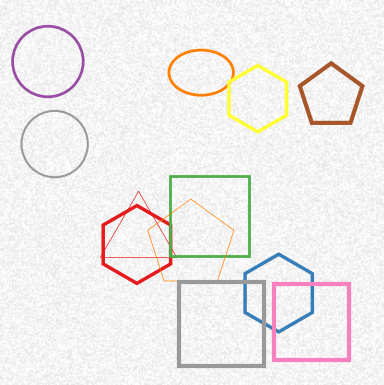[{"shape": "triangle", "thickness": 0.5, "radius": 0.57, "center": [0.36, 0.389]}, {"shape": "hexagon", "thickness": 2.5, "radius": 0.51, "center": [0.356, 0.365]}, {"shape": "hexagon", "thickness": 2.5, "radius": 0.5, "center": [0.724, 0.239]}, {"shape": "square", "thickness": 2, "radius": 0.52, "center": [0.545, 0.439]}, {"shape": "circle", "thickness": 2, "radius": 0.46, "center": [0.124, 0.84]}, {"shape": "pentagon", "thickness": 0.5, "radius": 0.59, "center": [0.496, 0.365]}, {"shape": "oval", "thickness": 2, "radius": 0.42, "center": [0.523, 0.811]}, {"shape": "hexagon", "thickness": 2.5, "radius": 0.43, "center": [0.67, 0.744]}, {"shape": "pentagon", "thickness": 3, "radius": 0.43, "center": [0.86, 0.75]}, {"shape": "square", "thickness": 3, "radius": 0.49, "center": [0.809, 0.164]}, {"shape": "circle", "thickness": 1.5, "radius": 0.43, "center": [0.142, 0.626]}, {"shape": "square", "thickness": 3, "radius": 0.55, "center": [0.575, 0.159]}]